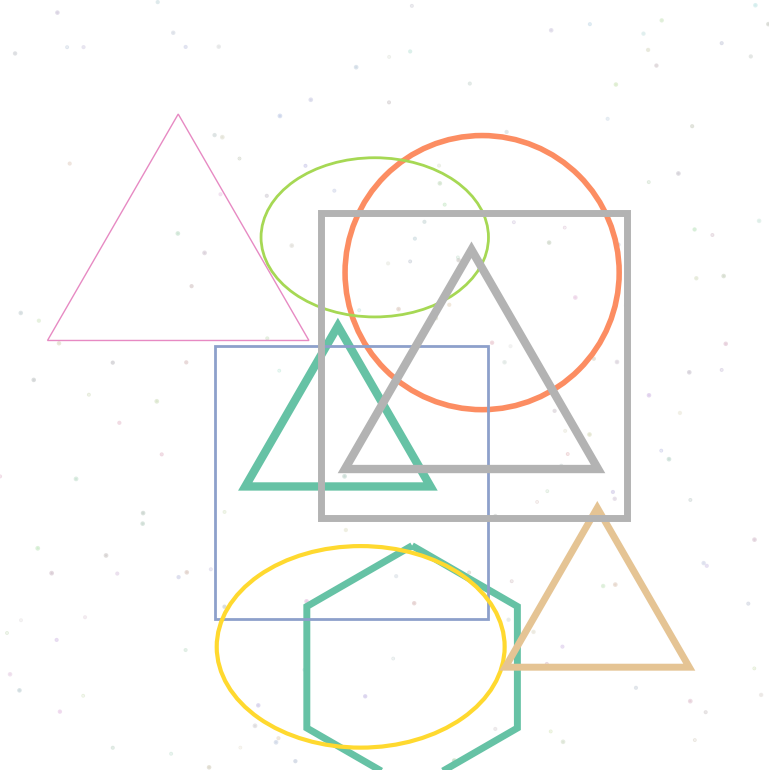[{"shape": "triangle", "thickness": 3, "radius": 0.69, "center": [0.439, 0.438]}, {"shape": "hexagon", "thickness": 2.5, "radius": 0.79, "center": [0.535, 0.133]}, {"shape": "circle", "thickness": 2, "radius": 0.89, "center": [0.626, 0.646]}, {"shape": "square", "thickness": 1, "radius": 0.89, "center": [0.457, 0.373]}, {"shape": "triangle", "thickness": 0.5, "radius": 0.98, "center": [0.231, 0.656]}, {"shape": "oval", "thickness": 1, "radius": 0.74, "center": [0.487, 0.692]}, {"shape": "oval", "thickness": 1.5, "radius": 0.93, "center": [0.468, 0.16]}, {"shape": "triangle", "thickness": 2.5, "radius": 0.69, "center": [0.776, 0.202]}, {"shape": "square", "thickness": 2.5, "radius": 0.99, "center": [0.616, 0.525]}, {"shape": "triangle", "thickness": 3, "radius": 0.95, "center": [0.612, 0.486]}]